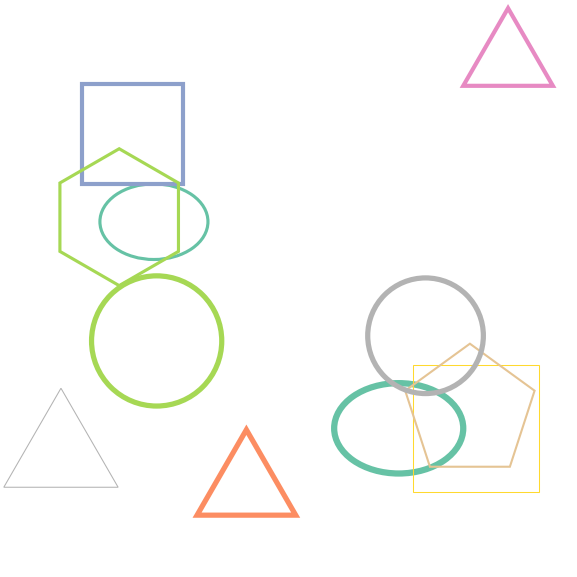[{"shape": "oval", "thickness": 1.5, "radius": 0.47, "center": [0.267, 0.615]}, {"shape": "oval", "thickness": 3, "radius": 0.56, "center": [0.69, 0.257]}, {"shape": "triangle", "thickness": 2.5, "radius": 0.49, "center": [0.427, 0.156]}, {"shape": "square", "thickness": 2, "radius": 0.44, "center": [0.23, 0.767]}, {"shape": "triangle", "thickness": 2, "radius": 0.45, "center": [0.88, 0.895]}, {"shape": "circle", "thickness": 2.5, "radius": 0.56, "center": [0.271, 0.409]}, {"shape": "hexagon", "thickness": 1.5, "radius": 0.59, "center": [0.206, 0.623]}, {"shape": "square", "thickness": 0.5, "radius": 0.55, "center": [0.824, 0.258]}, {"shape": "pentagon", "thickness": 1, "radius": 0.59, "center": [0.814, 0.286]}, {"shape": "triangle", "thickness": 0.5, "radius": 0.57, "center": [0.106, 0.213]}, {"shape": "circle", "thickness": 2.5, "radius": 0.5, "center": [0.737, 0.418]}]